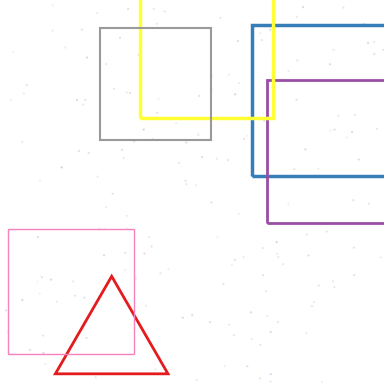[{"shape": "triangle", "thickness": 2, "radius": 0.84, "center": [0.29, 0.113]}, {"shape": "square", "thickness": 2.5, "radius": 0.98, "center": [0.851, 0.739]}, {"shape": "square", "thickness": 2, "radius": 0.93, "center": [0.878, 0.608]}, {"shape": "square", "thickness": 2.5, "radius": 0.86, "center": [0.535, 0.866]}, {"shape": "square", "thickness": 1, "radius": 0.81, "center": [0.185, 0.243]}, {"shape": "square", "thickness": 1.5, "radius": 0.73, "center": [0.404, 0.781]}]